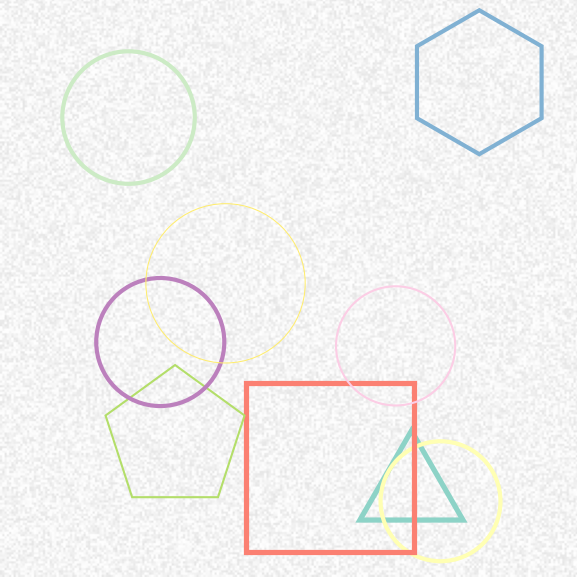[{"shape": "triangle", "thickness": 2.5, "radius": 0.52, "center": [0.712, 0.15]}, {"shape": "circle", "thickness": 2, "radius": 0.52, "center": [0.763, 0.131]}, {"shape": "square", "thickness": 2.5, "radius": 0.73, "center": [0.572, 0.189]}, {"shape": "hexagon", "thickness": 2, "radius": 0.62, "center": [0.83, 0.857]}, {"shape": "pentagon", "thickness": 1, "radius": 0.63, "center": [0.303, 0.241]}, {"shape": "circle", "thickness": 1, "radius": 0.52, "center": [0.685, 0.4]}, {"shape": "circle", "thickness": 2, "radius": 0.55, "center": [0.278, 0.407]}, {"shape": "circle", "thickness": 2, "radius": 0.57, "center": [0.223, 0.796]}, {"shape": "circle", "thickness": 0.5, "radius": 0.69, "center": [0.391, 0.509]}]